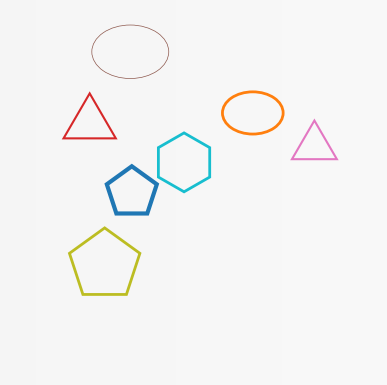[{"shape": "pentagon", "thickness": 3, "radius": 0.34, "center": [0.34, 0.5]}, {"shape": "oval", "thickness": 2, "radius": 0.39, "center": [0.652, 0.707]}, {"shape": "triangle", "thickness": 1.5, "radius": 0.39, "center": [0.231, 0.68]}, {"shape": "oval", "thickness": 0.5, "radius": 0.5, "center": [0.336, 0.866]}, {"shape": "triangle", "thickness": 1.5, "radius": 0.33, "center": [0.811, 0.62]}, {"shape": "pentagon", "thickness": 2, "radius": 0.48, "center": [0.27, 0.312]}, {"shape": "hexagon", "thickness": 2, "radius": 0.38, "center": [0.475, 0.578]}]